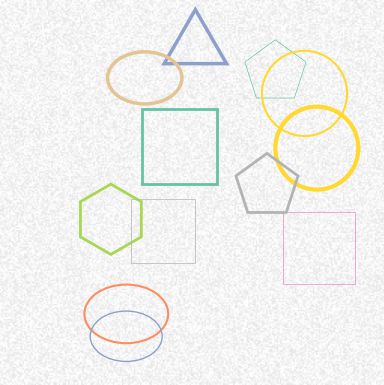[{"shape": "pentagon", "thickness": 0.5, "radius": 0.42, "center": [0.715, 0.813]}, {"shape": "square", "thickness": 2, "radius": 0.49, "center": [0.466, 0.621]}, {"shape": "oval", "thickness": 1.5, "radius": 0.54, "center": [0.328, 0.185]}, {"shape": "oval", "thickness": 1, "radius": 0.47, "center": [0.328, 0.127]}, {"shape": "triangle", "thickness": 2.5, "radius": 0.47, "center": [0.507, 0.881]}, {"shape": "square", "thickness": 0.5, "radius": 0.47, "center": [0.829, 0.355]}, {"shape": "hexagon", "thickness": 2, "radius": 0.46, "center": [0.288, 0.43]}, {"shape": "circle", "thickness": 3, "radius": 0.54, "center": [0.823, 0.615]}, {"shape": "circle", "thickness": 1.5, "radius": 0.55, "center": [0.791, 0.757]}, {"shape": "oval", "thickness": 2.5, "radius": 0.48, "center": [0.376, 0.798]}, {"shape": "pentagon", "thickness": 2, "radius": 0.42, "center": [0.693, 0.517]}, {"shape": "square", "thickness": 0.5, "radius": 0.42, "center": [0.423, 0.4]}]